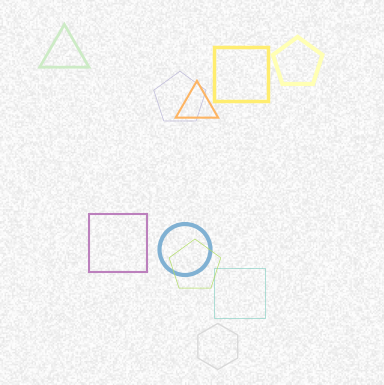[{"shape": "square", "thickness": 0.5, "radius": 0.33, "center": [0.622, 0.239]}, {"shape": "pentagon", "thickness": 3, "radius": 0.34, "center": [0.773, 0.837]}, {"shape": "pentagon", "thickness": 0.5, "radius": 0.36, "center": [0.467, 0.744]}, {"shape": "circle", "thickness": 3, "radius": 0.33, "center": [0.481, 0.352]}, {"shape": "triangle", "thickness": 1.5, "radius": 0.32, "center": [0.512, 0.726]}, {"shape": "pentagon", "thickness": 0.5, "radius": 0.35, "center": [0.506, 0.309]}, {"shape": "hexagon", "thickness": 1, "radius": 0.3, "center": [0.566, 0.1]}, {"shape": "square", "thickness": 1.5, "radius": 0.38, "center": [0.306, 0.369]}, {"shape": "triangle", "thickness": 2, "radius": 0.37, "center": [0.167, 0.862]}, {"shape": "square", "thickness": 2.5, "radius": 0.35, "center": [0.626, 0.807]}]